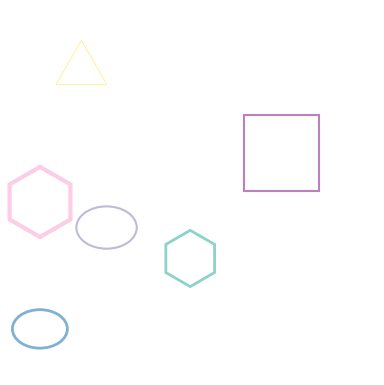[{"shape": "hexagon", "thickness": 2, "radius": 0.37, "center": [0.494, 0.329]}, {"shape": "oval", "thickness": 1.5, "radius": 0.39, "center": [0.277, 0.409]}, {"shape": "oval", "thickness": 2, "radius": 0.36, "center": [0.104, 0.146]}, {"shape": "hexagon", "thickness": 3, "radius": 0.46, "center": [0.104, 0.475]}, {"shape": "square", "thickness": 1.5, "radius": 0.49, "center": [0.731, 0.604]}, {"shape": "triangle", "thickness": 0.5, "radius": 0.38, "center": [0.211, 0.819]}]